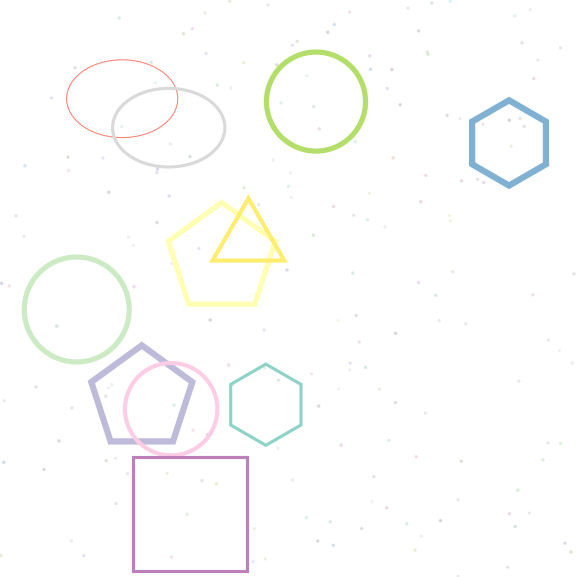[{"shape": "hexagon", "thickness": 1.5, "radius": 0.35, "center": [0.46, 0.298]}, {"shape": "pentagon", "thickness": 2.5, "radius": 0.49, "center": [0.384, 0.551]}, {"shape": "pentagon", "thickness": 3, "radius": 0.46, "center": [0.246, 0.309]}, {"shape": "oval", "thickness": 0.5, "radius": 0.48, "center": [0.212, 0.828]}, {"shape": "hexagon", "thickness": 3, "radius": 0.37, "center": [0.881, 0.752]}, {"shape": "circle", "thickness": 2.5, "radius": 0.43, "center": [0.547, 0.823]}, {"shape": "circle", "thickness": 2, "radius": 0.4, "center": [0.296, 0.291]}, {"shape": "oval", "thickness": 1.5, "radius": 0.49, "center": [0.292, 0.778]}, {"shape": "square", "thickness": 1.5, "radius": 0.49, "center": [0.329, 0.109]}, {"shape": "circle", "thickness": 2.5, "radius": 0.45, "center": [0.133, 0.463]}, {"shape": "triangle", "thickness": 2, "radius": 0.36, "center": [0.43, 0.584]}]